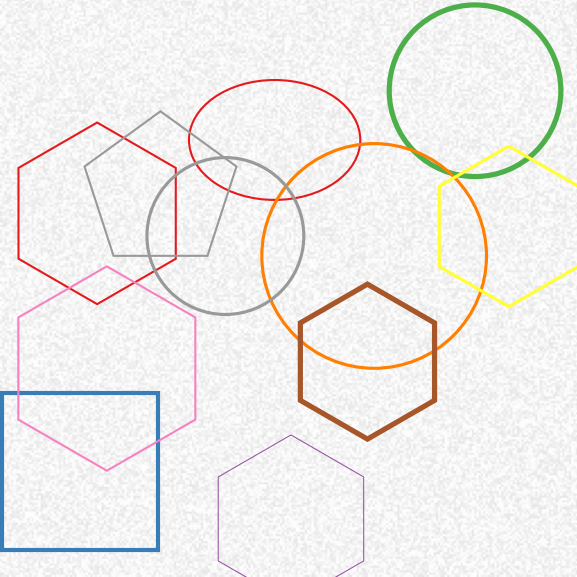[{"shape": "oval", "thickness": 1, "radius": 0.74, "center": [0.476, 0.757]}, {"shape": "hexagon", "thickness": 1, "radius": 0.79, "center": [0.168, 0.63]}, {"shape": "square", "thickness": 2, "radius": 0.68, "center": [0.139, 0.183]}, {"shape": "circle", "thickness": 2.5, "radius": 0.74, "center": [0.823, 0.842]}, {"shape": "hexagon", "thickness": 0.5, "radius": 0.73, "center": [0.504, 0.101]}, {"shape": "circle", "thickness": 1.5, "radius": 0.97, "center": [0.648, 0.556]}, {"shape": "hexagon", "thickness": 1.5, "radius": 0.69, "center": [0.881, 0.607]}, {"shape": "hexagon", "thickness": 2.5, "radius": 0.67, "center": [0.636, 0.373]}, {"shape": "hexagon", "thickness": 1, "radius": 0.88, "center": [0.185, 0.361]}, {"shape": "circle", "thickness": 1.5, "radius": 0.68, "center": [0.39, 0.59]}, {"shape": "pentagon", "thickness": 1, "radius": 0.69, "center": [0.278, 0.668]}]